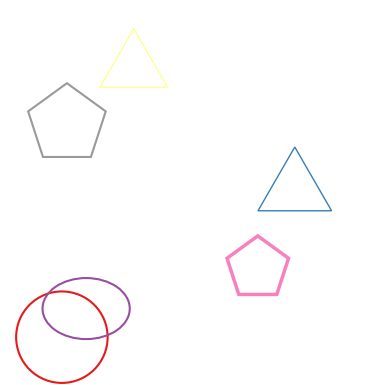[{"shape": "circle", "thickness": 1.5, "radius": 0.59, "center": [0.161, 0.124]}, {"shape": "triangle", "thickness": 1, "radius": 0.55, "center": [0.766, 0.508]}, {"shape": "oval", "thickness": 1.5, "radius": 0.57, "center": [0.224, 0.198]}, {"shape": "triangle", "thickness": 0.5, "radius": 0.51, "center": [0.347, 0.824]}, {"shape": "pentagon", "thickness": 2.5, "radius": 0.42, "center": [0.67, 0.303]}, {"shape": "pentagon", "thickness": 1.5, "radius": 0.53, "center": [0.174, 0.678]}]